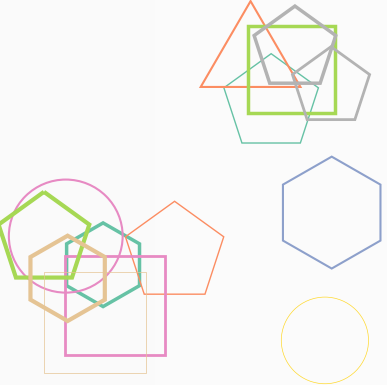[{"shape": "hexagon", "thickness": 2.5, "radius": 0.54, "center": [0.266, 0.312]}, {"shape": "pentagon", "thickness": 1, "radius": 0.64, "center": [0.7, 0.732]}, {"shape": "triangle", "thickness": 1.5, "radius": 0.74, "center": [0.647, 0.848]}, {"shape": "pentagon", "thickness": 1, "radius": 0.67, "center": [0.451, 0.344]}, {"shape": "hexagon", "thickness": 1.5, "radius": 0.73, "center": [0.856, 0.448]}, {"shape": "circle", "thickness": 1.5, "radius": 0.73, "center": [0.17, 0.387]}, {"shape": "square", "thickness": 2, "radius": 0.64, "center": [0.297, 0.207]}, {"shape": "pentagon", "thickness": 3, "radius": 0.62, "center": [0.113, 0.379]}, {"shape": "square", "thickness": 2.5, "radius": 0.56, "center": [0.752, 0.82]}, {"shape": "circle", "thickness": 0.5, "radius": 0.56, "center": [0.838, 0.116]}, {"shape": "square", "thickness": 0.5, "radius": 0.66, "center": [0.245, 0.163]}, {"shape": "hexagon", "thickness": 3, "radius": 0.55, "center": [0.175, 0.277]}, {"shape": "pentagon", "thickness": 2, "radius": 0.52, "center": [0.854, 0.774]}, {"shape": "pentagon", "thickness": 2.5, "radius": 0.55, "center": [0.761, 0.873]}]